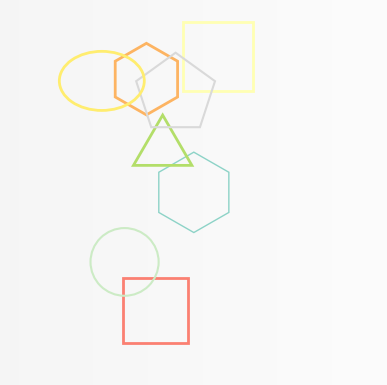[{"shape": "hexagon", "thickness": 1, "radius": 0.52, "center": [0.5, 0.5]}, {"shape": "square", "thickness": 2, "radius": 0.45, "center": [0.562, 0.853]}, {"shape": "square", "thickness": 2, "radius": 0.42, "center": [0.401, 0.193]}, {"shape": "hexagon", "thickness": 2, "radius": 0.46, "center": [0.378, 0.795]}, {"shape": "triangle", "thickness": 2, "radius": 0.44, "center": [0.42, 0.614]}, {"shape": "pentagon", "thickness": 1.5, "radius": 0.53, "center": [0.453, 0.756]}, {"shape": "circle", "thickness": 1.5, "radius": 0.44, "center": [0.321, 0.32]}, {"shape": "oval", "thickness": 2, "radius": 0.55, "center": [0.263, 0.79]}]